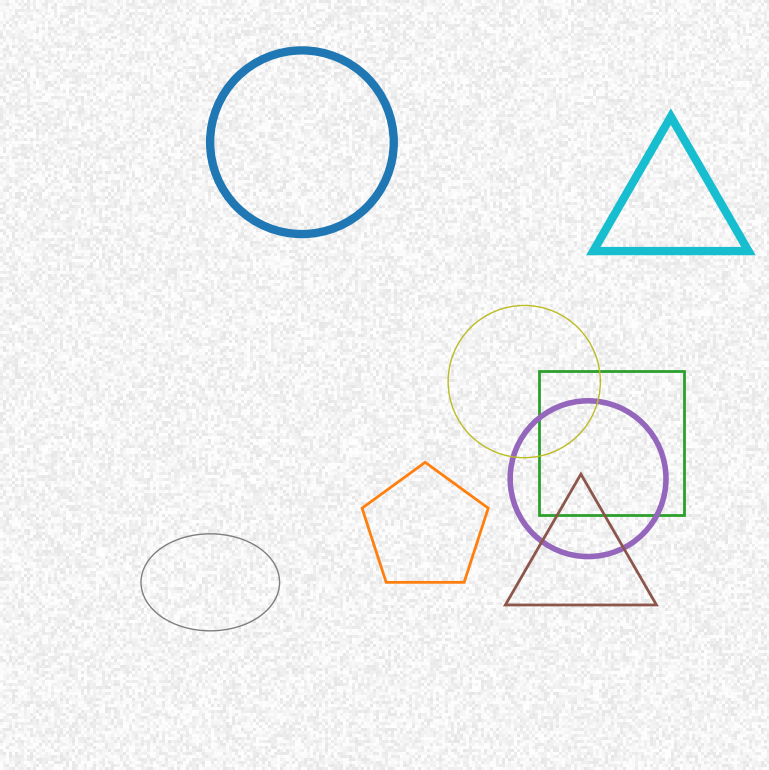[{"shape": "circle", "thickness": 3, "radius": 0.6, "center": [0.392, 0.815]}, {"shape": "pentagon", "thickness": 1, "radius": 0.43, "center": [0.552, 0.313]}, {"shape": "square", "thickness": 1, "radius": 0.47, "center": [0.794, 0.425]}, {"shape": "circle", "thickness": 2, "radius": 0.51, "center": [0.764, 0.378]}, {"shape": "triangle", "thickness": 1, "radius": 0.57, "center": [0.754, 0.271]}, {"shape": "oval", "thickness": 0.5, "radius": 0.45, "center": [0.273, 0.244]}, {"shape": "circle", "thickness": 0.5, "radius": 0.49, "center": [0.681, 0.504]}, {"shape": "triangle", "thickness": 3, "radius": 0.58, "center": [0.871, 0.732]}]